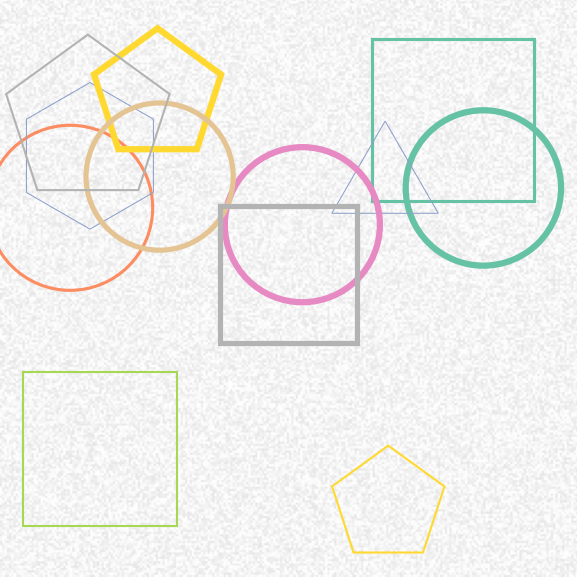[{"shape": "square", "thickness": 1.5, "radius": 0.7, "center": [0.784, 0.792]}, {"shape": "circle", "thickness": 3, "radius": 0.67, "center": [0.837, 0.674]}, {"shape": "circle", "thickness": 1.5, "radius": 0.71, "center": [0.121, 0.639]}, {"shape": "hexagon", "thickness": 0.5, "radius": 0.63, "center": [0.156, 0.729]}, {"shape": "triangle", "thickness": 0.5, "radius": 0.53, "center": [0.667, 0.683]}, {"shape": "circle", "thickness": 3, "radius": 0.67, "center": [0.524, 0.61]}, {"shape": "square", "thickness": 1, "radius": 0.67, "center": [0.173, 0.222]}, {"shape": "pentagon", "thickness": 1, "radius": 0.51, "center": [0.672, 0.125]}, {"shape": "pentagon", "thickness": 3, "radius": 0.58, "center": [0.273, 0.834]}, {"shape": "circle", "thickness": 2.5, "radius": 0.64, "center": [0.276, 0.693]}, {"shape": "square", "thickness": 2.5, "radius": 0.59, "center": [0.5, 0.524]}, {"shape": "pentagon", "thickness": 1, "radius": 0.74, "center": [0.152, 0.79]}]